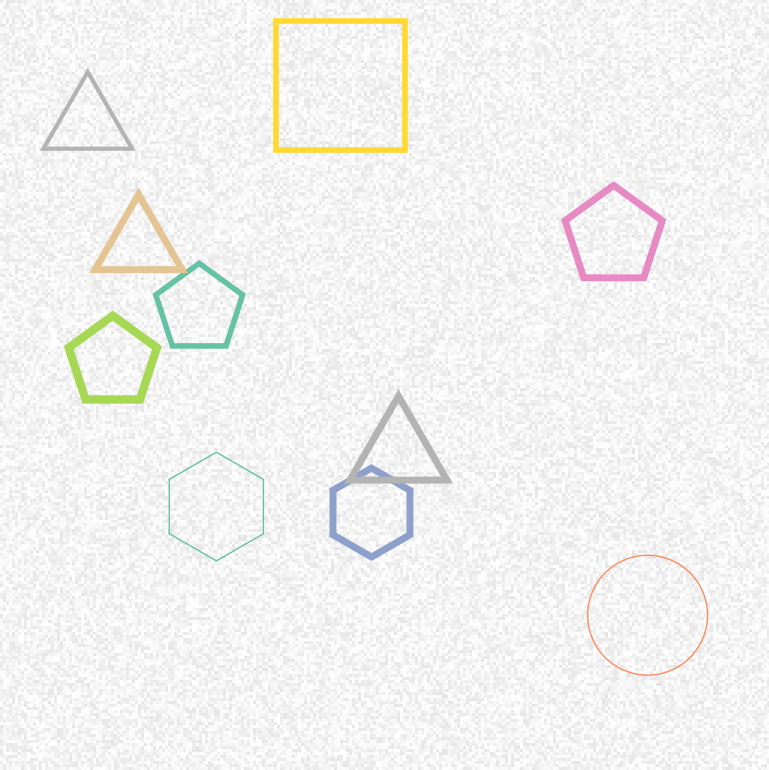[{"shape": "hexagon", "thickness": 0.5, "radius": 0.35, "center": [0.281, 0.342]}, {"shape": "pentagon", "thickness": 2, "radius": 0.3, "center": [0.259, 0.599]}, {"shape": "circle", "thickness": 0.5, "radius": 0.39, "center": [0.841, 0.201]}, {"shape": "hexagon", "thickness": 2.5, "radius": 0.29, "center": [0.482, 0.334]}, {"shape": "pentagon", "thickness": 2.5, "radius": 0.33, "center": [0.797, 0.693]}, {"shape": "pentagon", "thickness": 3, "radius": 0.3, "center": [0.146, 0.53]}, {"shape": "square", "thickness": 2, "radius": 0.42, "center": [0.442, 0.888]}, {"shape": "triangle", "thickness": 2.5, "radius": 0.33, "center": [0.18, 0.682]}, {"shape": "triangle", "thickness": 2.5, "radius": 0.36, "center": [0.517, 0.413]}, {"shape": "triangle", "thickness": 1.5, "radius": 0.33, "center": [0.114, 0.84]}]